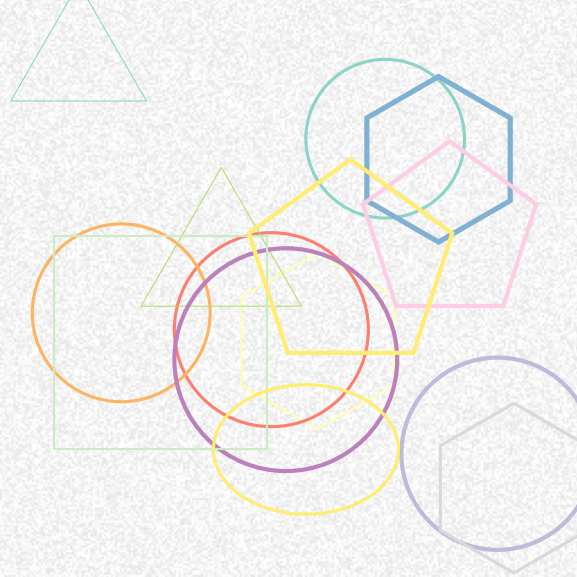[{"shape": "triangle", "thickness": 0.5, "radius": 0.68, "center": [0.136, 0.892]}, {"shape": "circle", "thickness": 1.5, "radius": 0.69, "center": [0.667, 0.759]}, {"shape": "hexagon", "thickness": 1, "radius": 0.76, "center": [0.55, 0.408]}, {"shape": "circle", "thickness": 2, "radius": 0.83, "center": [0.862, 0.213]}, {"shape": "circle", "thickness": 1.5, "radius": 0.84, "center": [0.47, 0.428]}, {"shape": "hexagon", "thickness": 2.5, "radius": 0.72, "center": [0.759, 0.723]}, {"shape": "circle", "thickness": 1.5, "radius": 0.77, "center": [0.21, 0.457]}, {"shape": "triangle", "thickness": 0.5, "radius": 0.8, "center": [0.383, 0.549]}, {"shape": "pentagon", "thickness": 2, "radius": 0.79, "center": [0.779, 0.597]}, {"shape": "hexagon", "thickness": 1.5, "radius": 0.73, "center": [0.89, 0.154]}, {"shape": "circle", "thickness": 2, "radius": 0.96, "center": [0.495, 0.376]}, {"shape": "square", "thickness": 1, "radius": 0.92, "center": [0.278, 0.406]}, {"shape": "pentagon", "thickness": 2, "radius": 0.93, "center": [0.607, 0.538]}, {"shape": "oval", "thickness": 1.5, "radius": 0.8, "center": [0.53, 0.221]}]